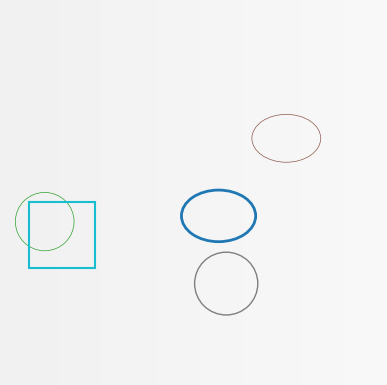[{"shape": "oval", "thickness": 2, "radius": 0.48, "center": [0.564, 0.439]}, {"shape": "circle", "thickness": 0.5, "radius": 0.38, "center": [0.115, 0.424]}, {"shape": "oval", "thickness": 0.5, "radius": 0.44, "center": [0.739, 0.641]}, {"shape": "circle", "thickness": 1, "radius": 0.41, "center": [0.584, 0.263]}, {"shape": "square", "thickness": 1.5, "radius": 0.43, "center": [0.161, 0.39]}]